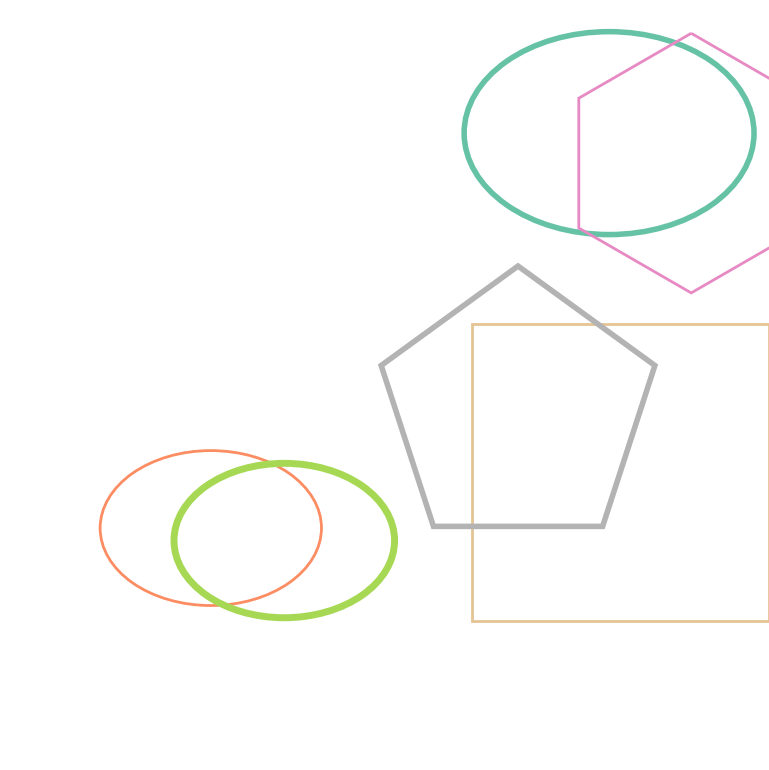[{"shape": "oval", "thickness": 2, "radius": 0.94, "center": [0.791, 0.827]}, {"shape": "oval", "thickness": 1, "radius": 0.72, "center": [0.274, 0.314]}, {"shape": "hexagon", "thickness": 1, "radius": 0.84, "center": [0.898, 0.788]}, {"shape": "oval", "thickness": 2.5, "radius": 0.72, "center": [0.369, 0.298]}, {"shape": "square", "thickness": 1, "radius": 0.97, "center": [0.806, 0.386]}, {"shape": "pentagon", "thickness": 2, "radius": 0.93, "center": [0.673, 0.468]}]